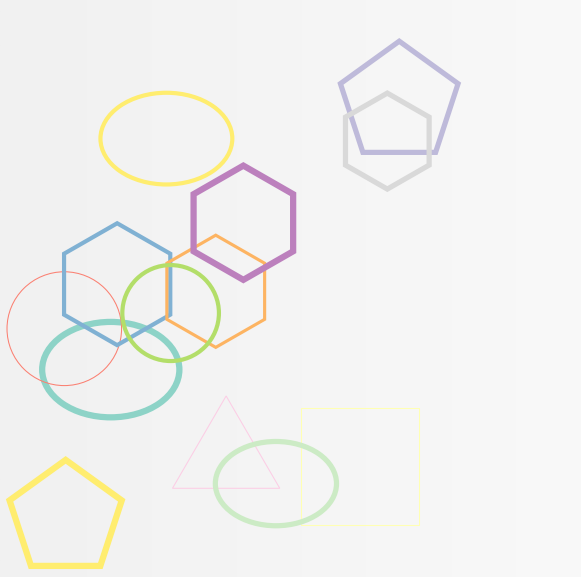[{"shape": "oval", "thickness": 3, "radius": 0.59, "center": [0.191, 0.359]}, {"shape": "square", "thickness": 0.5, "radius": 0.51, "center": [0.619, 0.192]}, {"shape": "pentagon", "thickness": 2.5, "radius": 0.53, "center": [0.687, 0.821]}, {"shape": "circle", "thickness": 0.5, "radius": 0.49, "center": [0.111, 0.43]}, {"shape": "hexagon", "thickness": 2, "radius": 0.53, "center": [0.202, 0.507]}, {"shape": "hexagon", "thickness": 1.5, "radius": 0.49, "center": [0.371, 0.495]}, {"shape": "circle", "thickness": 2, "radius": 0.42, "center": [0.294, 0.457]}, {"shape": "triangle", "thickness": 0.5, "radius": 0.53, "center": [0.389, 0.207]}, {"shape": "hexagon", "thickness": 2.5, "radius": 0.42, "center": [0.666, 0.755]}, {"shape": "hexagon", "thickness": 3, "radius": 0.49, "center": [0.419, 0.613]}, {"shape": "oval", "thickness": 2.5, "radius": 0.52, "center": [0.475, 0.162]}, {"shape": "pentagon", "thickness": 3, "radius": 0.51, "center": [0.113, 0.101]}, {"shape": "oval", "thickness": 2, "radius": 0.57, "center": [0.286, 0.759]}]